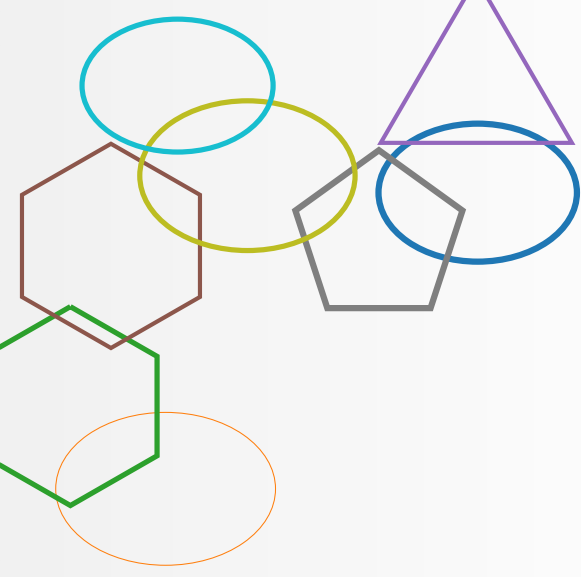[{"shape": "oval", "thickness": 3, "radius": 0.85, "center": [0.822, 0.666]}, {"shape": "oval", "thickness": 0.5, "radius": 0.95, "center": [0.285, 0.153]}, {"shape": "hexagon", "thickness": 2.5, "radius": 0.86, "center": [0.121, 0.296]}, {"shape": "triangle", "thickness": 2, "radius": 0.95, "center": [0.819, 0.847]}, {"shape": "hexagon", "thickness": 2, "radius": 0.88, "center": [0.191, 0.573]}, {"shape": "pentagon", "thickness": 3, "radius": 0.76, "center": [0.652, 0.588]}, {"shape": "oval", "thickness": 2.5, "radius": 0.93, "center": [0.426, 0.695]}, {"shape": "oval", "thickness": 2.5, "radius": 0.82, "center": [0.305, 0.851]}]